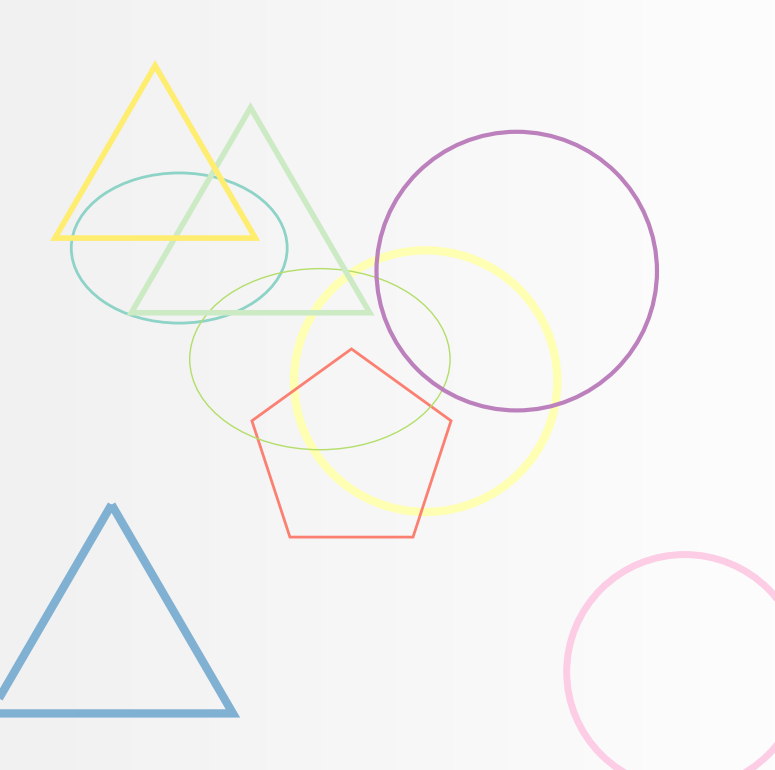[{"shape": "oval", "thickness": 1, "radius": 0.7, "center": [0.231, 0.678]}, {"shape": "circle", "thickness": 3, "radius": 0.85, "center": [0.549, 0.505]}, {"shape": "pentagon", "thickness": 1, "radius": 0.68, "center": [0.454, 0.412]}, {"shape": "triangle", "thickness": 3, "radius": 0.9, "center": [0.144, 0.164]}, {"shape": "oval", "thickness": 0.5, "radius": 0.84, "center": [0.413, 0.534]}, {"shape": "circle", "thickness": 2.5, "radius": 0.76, "center": [0.884, 0.128]}, {"shape": "circle", "thickness": 1.5, "radius": 0.9, "center": [0.667, 0.648]}, {"shape": "triangle", "thickness": 2, "radius": 0.89, "center": [0.323, 0.683]}, {"shape": "triangle", "thickness": 2, "radius": 0.75, "center": [0.2, 0.765]}]